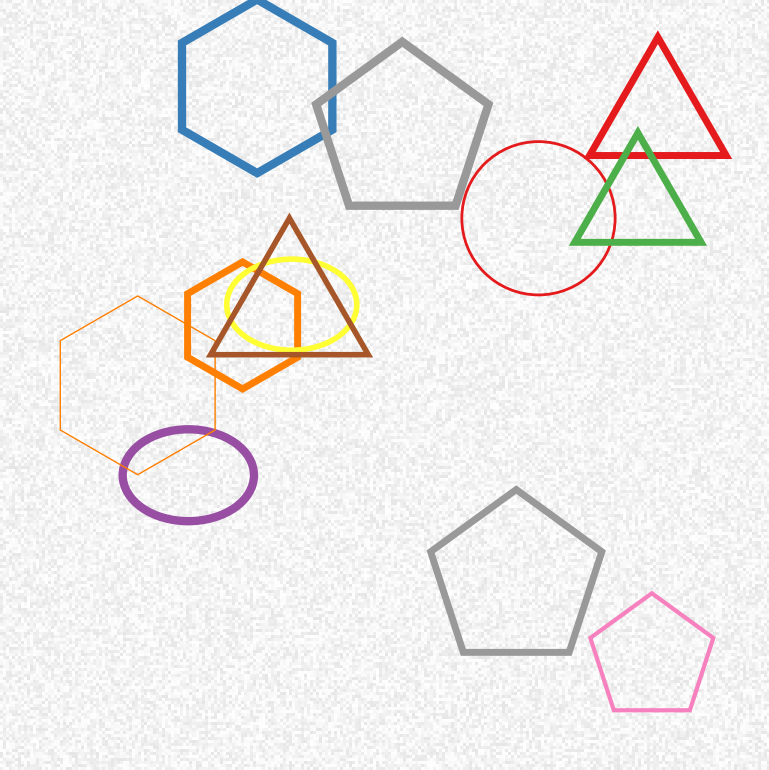[{"shape": "triangle", "thickness": 2.5, "radius": 0.51, "center": [0.854, 0.849]}, {"shape": "circle", "thickness": 1, "radius": 0.5, "center": [0.699, 0.717]}, {"shape": "hexagon", "thickness": 3, "radius": 0.56, "center": [0.334, 0.888]}, {"shape": "triangle", "thickness": 2.5, "radius": 0.47, "center": [0.828, 0.733]}, {"shape": "oval", "thickness": 3, "radius": 0.43, "center": [0.245, 0.383]}, {"shape": "hexagon", "thickness": 2.5, "radius": 0.41, "center": [0.315, 0.577]}, {"shape": "hexagon", "thickness": 0.5, "radius": 0.58, "center": [0.179, 0.5]}, {"shape": "oval", "thickness": 2, "radius": 0.42, "center": [0.379, 0.604]}, {"shape": "triangle", "thickness": 2, "radius": 0.59, "center": [0.376, 0.598]}, {"shape": "pentagon", "thickness": 1.5, "radius": 0.42, "center": [0.847, 0.146]}, {"shape": "pentagon", "thickness": 2.5, "radius": 0.58, "center": [0.67, 0.247]}, {"shape": "pentagon", "thickness": 3, "radius": 0.59, "center": [0.522, 0.828]}]